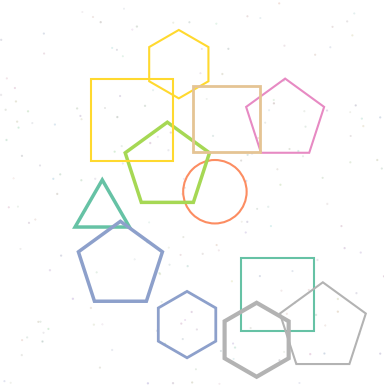[{"shape": "triangle", "thickness": 2.5, "radius": 0.41, "center": [0.266, 0.451]}, {"shape": "square", "thickness": 1.5, "radius": 0.48, "center": [0.721, 0.234]}, {"shape": "circle", "thickness": 1.5, "radius": 0.41, "center": [0.558, 0.502]}, {"shape": "pentagon", "thickness": 2.5, "radius": 0.57, "center": [0.313, 0.31]}, {"shape": "hexagon", "thickness": 2, "radius": 0.43, "center": [0.486, 0.157]}, {"shape": "pentagon", "thickness": 1.5, "radius": 0.53, "center": [0.741, 0.689]}, {"shape": "pentagon", "thickness": 2.5, "radius": 0.58, "center": [0.435, 0.567]}, {"shape": "square", "thickness": 1.5, "radius": 0.53, "center": [0.342, 0.688]}, {"shape": "hexagon", "thickness": 1.5, "radius": 0.44, "center": [0.464, 0.833]}, {"shape": "square", "thickness": 2, "radius": 0.43, "center": [0.589, 0.691]}, {"shape": "hexagon", "thickness": 3, "radius": 0.48, "center": [0.667, 0.117]}, {"shape": "pentagon", "thickness": 1.5, "radius": 0.59, "center": [0.839, 0.149]}]